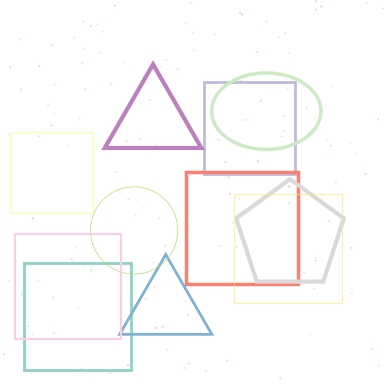[{"shape": "square", "thickness": 2, "radius": 0.7, "center": [0.201, 0.178]}, {"shape": "square", "thickness": 1, "radius": 0.53, "center": [0.134, 0.552]}, {"shape": "square", "thickness": 2, "radius": 0.6, "center": [0.648, 0.667]}, {"shape": "square", "thickness": 2.5, "radius": 0.73, "center": [0.628, 0.408]}, {"shape": "triangle", "thickness": 2, "radius": 0.69, "center": [0.431, 0.201]}, {"shape": "circle", "thickness": 0.5, "radius": 0.57, "center": [0.348, 0.401]}, {"shape": "square", "thickness": 1.5, "radius": 0.68, "center": [0.177, 0.256]}, {"shape": "pentagon", "thickness": 3, "radius": 0.74, "center": [0.753, 0.388]}, {"shape": "triangle", "thickness": 3, "radius": 0.72, "center": [0.398, 0.688]}, {"shape": "oval", "thickness": 2.5, "radius": 0.71, "center": [0.692, 0.711]}, {"shape": "square", "thickness": 0.5, "radius": 0.71, "center": [0.748, 0.355]}]